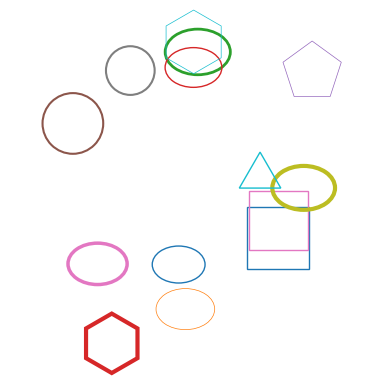[{"shape": "oval", "thickness": 1, "radius": 0.34, "center": [0.464, 0.313]}, {"shape": "square", "thickness": 1, "radius": 0.4, "center": [0.722, 0.382]}, {"shape": "oval", "thickness": 0.5, "radius": 0.38, "center": [0.481, 0.197]}, {"shape": "oval", "thickness": 2, "radius": 0.42, "center": [0.514, 0.865]}, {"shape": "hexagon", "thickness": 3, "radius": 0.39, "center": [0.29, 0.108]}, {"shape": "oval", "thickness": 1, "radius": 0.37, "center": [0.503, 0.825]}, {"shape": "pentagon", "thickness": 0.5, "radius": 0.4, "center": [0.811, 0.814]}, {"shape": "circle", "thickness": 1.5, "radius": 0.39, "center": [0.189, 0.679]}, {"shape": "oval", "thickness": 2.5, "radius": 0.38, "center": [0.253, 0.315]}, {"shape": "square", "thickness": 1, "radius": 0.39, "center": [0.723, 0.427]}, {"shape": "circle", "thickness": 1.5, "radius": 0.32, "center": [0.338, 0.817]}, {"shape": "oval", "thickness": 3, "radius": 0.41, "center": [0.789, 0.512]}, {"shape": "triangle", "thickness": 1, "radius": 0.31, "center": [0.675, 0.543]}, {"shape": "hexagon", "thickness": 0.5, "radius": 0.41, "center": [0.503, 0.891]}]